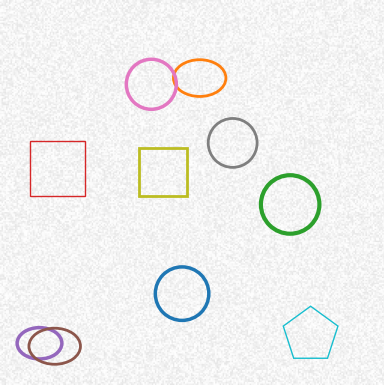[{"shape": "circle", "thickness": 2.5, "radius": 0.35, "center": [0.473, 0.237]}, {"shape": "oval", "thickness": 2, "radius": 0.34, "center": [0.519, 0.797]}, {"shape": "circle", "thickness": 3, "radius": 0.38, "center": [0.754, 0.469]}, {"shape": "square", "thickness": 1, "radius": 0.36, "center": [0.149, 0.562]}, {"shape": "oval", "thickness": 2.5, "radius": 0.29, "center": [0.103, 0.108]}, {"shape": "oval", "thickness": 2, "radius": 0.33, "center": [0.142, 0.101]}, {"shape": "circle", "thickness": 2.5, "radius": 0.32, "center": [0.393, 0.781]}, {"shape": "circle", "thickness": 2, "radius": 0.32, "center": [0.604, 0.629]}, {"shape": "square", "thickness": 2, "radius": 0.31, "center": [0.424, 0.553]}, {"shape": "pentagon", "thickness": 1, "radius": 0.37, "center": [0.807, 0.13]}]